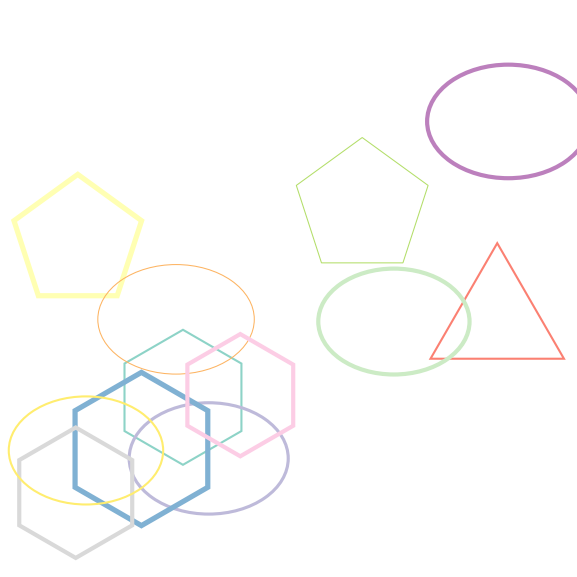[{"shape": "hexagon", "thickness": 1, "radius": 0.58, "center": [0.317, 0.311]}, {"shape": "pentagon", "thickness": 2.5, "radius": 0.58, "center": [0.135, 0.581]}, {"shape": "oval", "thickness": 1.5, "radius": 0.69, "center": [0.361, 0.205]}, {"shape": "triangle", "thickness": 1, "radius": 0.67, "center": [0.861, 0.445]}, {"shape": "hexagon", "thickness": 2.5, "radius": 0.66, "center": [0.245, 0.222]}, {"shape": "oval", "thickness": 0.5, "radius": 0.68, "center": [0.305, 0.446]}, {"shape": "pentagon", "thickness": 0.5, "radius": 0.6, "center": [0.627, 0.641]}, {"shape": "hexagon", "thickness": 2, "radius": 0.53, "center": [0.416, 0.315]}, {"shape": "hexagon", "thickness": 2, "radius": 0.56, "center": [0.131, 0.146]}, {"shape": "oval", "thickness": 2, "radius": 0.7, "center": [0.88, 0.789]}, {"shape": "oval", "thickness": 2, "radius": 0.65, "center": [0.682, 0.442]}, {"shape": "oval", "thickness": 1, "radius": 0.67, "center": [0.149, 0.219]}]